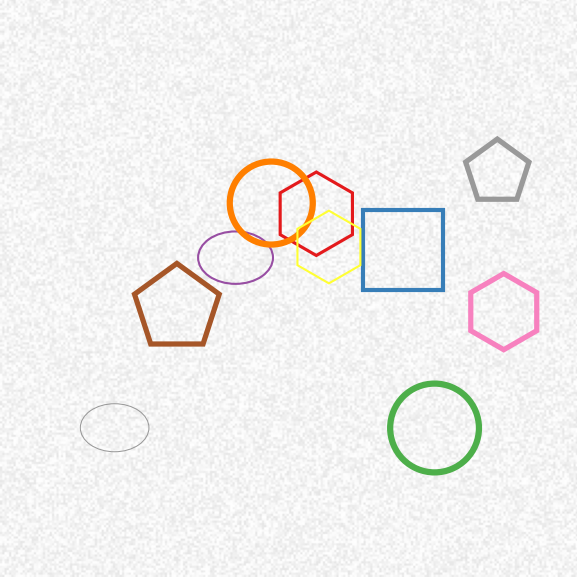[{"shape": "hexagon", "thickness": 1.5, "radius": 0.36, "center": [0.548, 0.629]}, {"shape": "square", "thickness": 2, "radius": 0.35, "center": [0.697, 0.566]}, {"shape": "circle", "thickness": 3, "radius": 0.38, "center": [0.752, 0.258]}, {"shape": "oval", "thickness": 1, "radius": 0.32, "center": [0.408, 0.553]}, {"shape": "circle", "thickness": 3, "radius": 0.36, "center": [0.47, 0.648]}, {"shape": "hexagon", "thickness": 1, "radius": 0.31, "center": [0.57, 0.571]}, {"shape": "pentagon", "thickness": 2.5, "radius": 0.39, "center": [0.306, 0.466]}, {"shape": "hexagon", "thickness": 2.5, "radius": 0.33, "center": [0.872, 0.46]}, {"shape": "pentagon", "thickness": 2.5, "radius": 0.29, "center": [0.861, 0.701]}, {"shape": "oval", "thickness": 0.5, "radius": 0.3, "center": [0.198, 0.258]}]